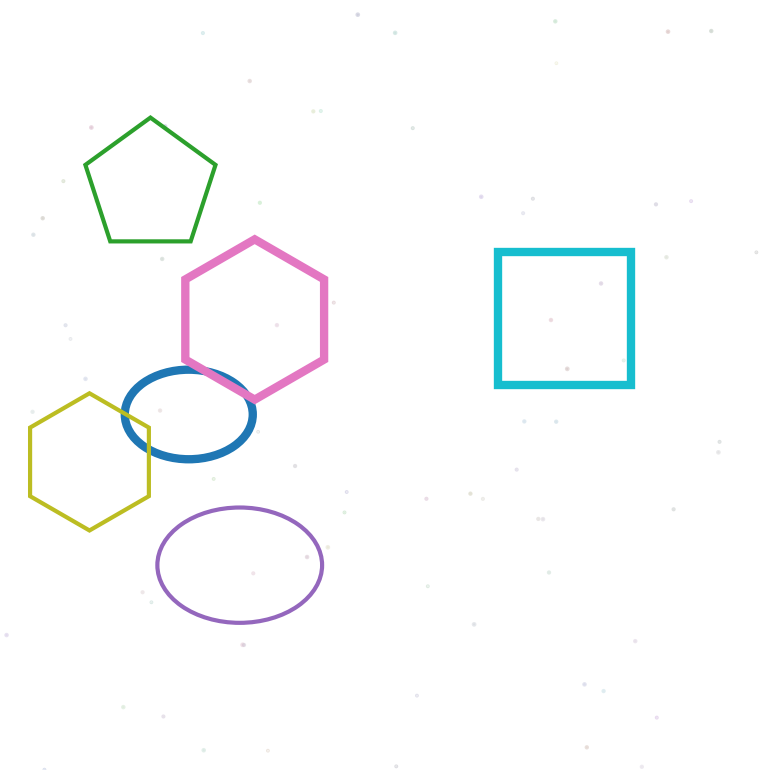[{"shape": "oval", "thickness": 3, "radius": 0.42, "center": [0.245, 0.462]}, {"shape": "pentagon", "thickness": 1.5, "radius": 0.44, "center": [0.195, 0.758]}, {"shape": "oval", "thickness": 1.5, "radius": 0.53, "center": [0.311, 0.266]}, {"shape": "hexagon", "thickness": 3, "radius": 0.52, "center": [0.331, 0.585]}, {"shape": "hexagon", "thickness": 1.5, "radius": 0.45, "center": [0.116, 0.4]}, {"shape": "square", "thickness": 3, "radius": 0.43, "center": [0.733, 0.586]}]